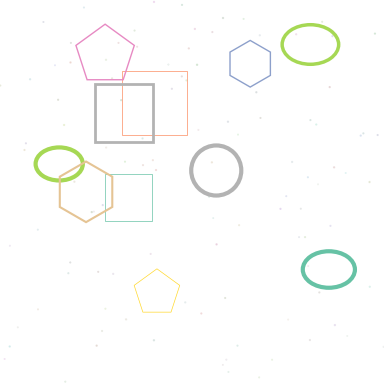[{"shape": "square", "thickness": 0.5, "radius": 0.3, "center": [0.333, 0.487]}, {"shape": "oval", "thickness": 3, "radius": 0.34, "center": [0.854, 0.3]}, {"shape": "square", "thickness": 0.5, "radius": 0.42, "center": [0.401, 0.732]}, {"shape": "hexagon", "thickness": 1, "radius": 0.3, "center": [0.65, 0.834]}, {"shape": "pentagon", "thickness": 1, "radius": 0.4, "center": [0.273, 0.857]}, {"shape": "oval", "thickness": 3, "radius": 0.31, "center": [0.154, 0.574]}, {"shape": "oval", "thickness": 2.5, "radius": 0.37, "center": [0.806, 0.884]}, {"shape": "pentagon", "thickness": 0.5, "radius": 0.31, "center": [0.408, 0.24]}, {"shape": "hexagon", "thickness": 1.5, "radius": 0.39, "center": [0.223, 0.502]}, {"shape": "square", "thickness": 2, "radius": 0.38, "center": [0.321, 0.706]}, {"shape": "circle", "thickness": 3, "radius": 0.33, "center": [0.562, 0.557]}]